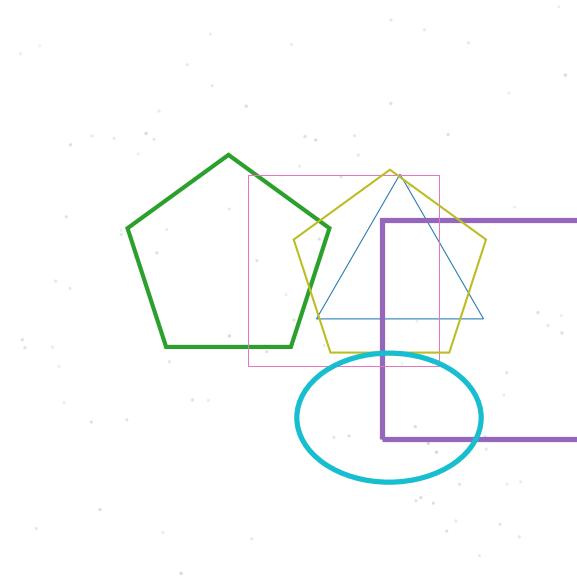[{"shape": "triangle", "thickness": 0.5, "radius": 0.84, "center": [0.693, 0.53]}, {"shape": "pentagon", "thickness": 2, "radius": 0.92, "center": [0.396, 0.547]}, {"shape": "square", "thickness": 2.5, "radius": 0.95, "center": [0.851, 0.429]}, {"shape": "square", "thickness": 0.5, "radius": 0.83, "center": [0.594, 0.531]}, {"shape": "pentagon", "thickness": 1, "radius": 0.88, "center": [0.675, 0.53]}, {"shape": "oval", "thickness": 2.5, "radius": 0.8, "center": [0.674, 0.276]}]